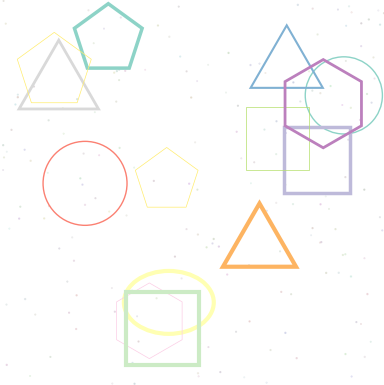[{"shape": "circle", "thickness": 1, "radius": 0.5, "center": [0.893, 0.752]}, {"shape": "pentagon", "thickness": 2.5, "radius": 0.46, "center": [0.281, 0.898]}, {"shape": "oval", "thickness": 3, "radius": 0.58, "center": [0.439, 0.215]}, {"shape": "square", "thickness": 2.5, "radius": 0.43, "center": [0.822, 0.585]}, {"shape": "circle", "thickness": 1, "radius": 0.55, "center": [0.221, 0.524]}, {"shape": "triangle", "thickness": 1.5, "radius": 0.54, "center": [0.745, 0.826]}, {"shape": "triangle", "thickness": 3, "radius": 0.55, "center": [0.674, 0.362]}, {"shape": "square", "thickness": 0.5, "radius": 0.41, "center": [0.72, 0.641]}, {"shape": "hexagon", "thickness": 0.5, "radius": 0.49, "center": [0.388, 0.167]}, {"shape": "triangle", "thickness": 2, "radius": 0.6, "center": [0.153, 0.777]}, {"shape": "hexagon", "thickness": 2, "radius": 0.57, "center": [0.84, 0.731]}, {"shape": "square", "thickness": 3, "radius": 0.47, "center": [0.422, 0.148]}, {"shape": "pentagon", "thickness": 0.5, "radius": 0.43, "center": [0.433, 0.531]}, {"shape": "pentagon", "thickness": 0.5, "radius": 0.51, "center": [0.141, 0.815]}]